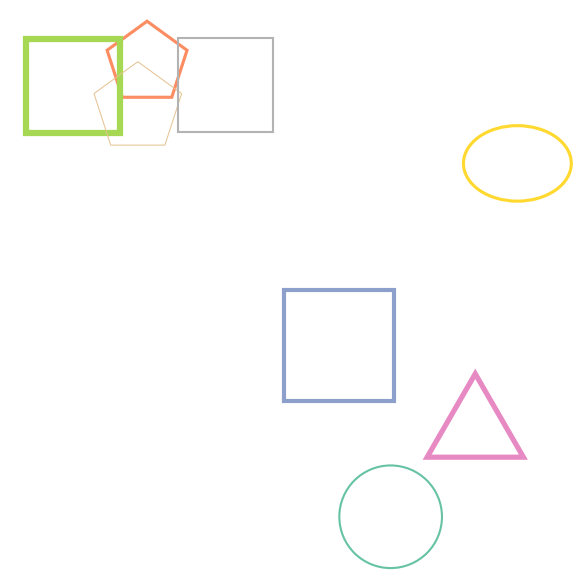[{"shape": "circle", "thickness": 1, "radius": 0.44, "center": [0.676, 0.104]}, {"shape": "pentagon", "thickness": 1.5, "radius": 0.36, "center": [0.255, 0.89]}, {"shape": "square", "thickness": 2, "radius": 0.48, "center": [0.587, 0.401]}, {"shape": "triangle", "thickness": 2.5, "radius": 0.48, "center": [0.823, 0.256]}, {"shape": "square", "thickness": 3, "radius": 0.41, "center": [0.127, 0.85]}, {"shape": "oval", "thickness": 1.5, "radius": 0.47, "center": [0.896, 0.716]}, {"shape": "pentagon", "thickness": 0.5, "radius": 0.4, "center": [0.239, 0.812]}, {"shape": "square", "thickness": 1, "radius": 0.41, "center": [0.391, 0.852]}]